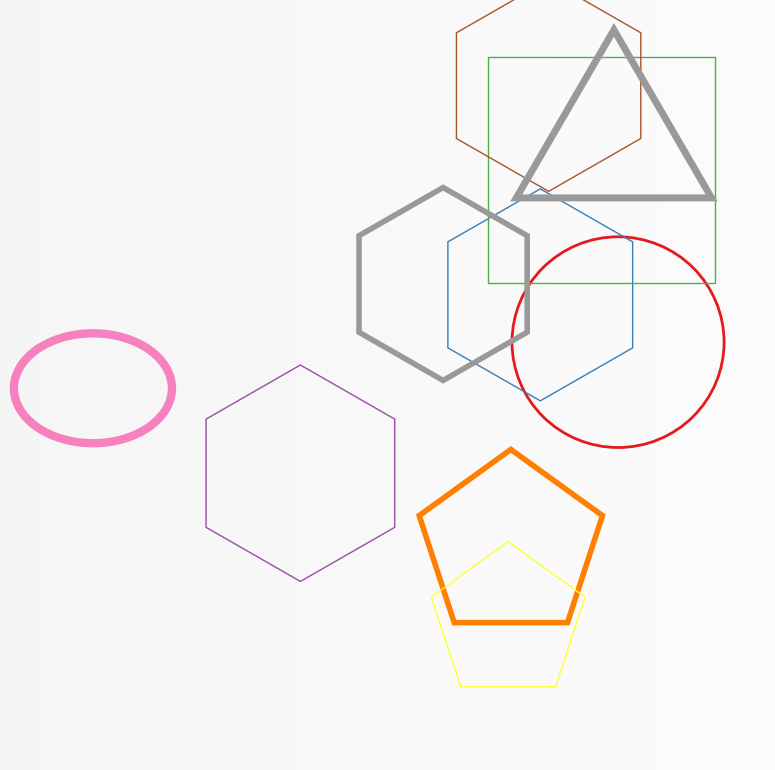[{"shape": "circle", "thickness": 1, "radius": 0.68, "center": [0.797, 0.556]}, {"shape": "hexagon", "thickness": 0.5, "radius": 0.69, "center": [0.697, 0.617]}, {"shape": "square", "thickness": 0.5, "radius": 0.73, "center": [0.776, 0.779]}, {"shape": "hexagon", "thickness": 0.5, "radius": 0.7, "center": [0.388, 0.385]}, {"shape": "pentagon", "thickness": 2, "radius": 0.62, "center": [0.659, 0.292]}, {"shape": "pentagon", "thickness": 0.5, "radius": 0.52, "center": [0.656, 0.192]}, {"shape": "hexagon", "thickness": 0.5, "radius": 0.69, "center": [0.708, 0.889]}, {"shape": "oval", "thickness": 3, "radius": 0.51, "center": [0.12, 0.496]}, {"shape": "triangle", "thickness": 2.5, "radius": 0.73, "center": [0.792, 0.816]}, {"shape": "hexagon", "thickness": 2, "radius": 0.63, "center": [0.572, 0.631]}]